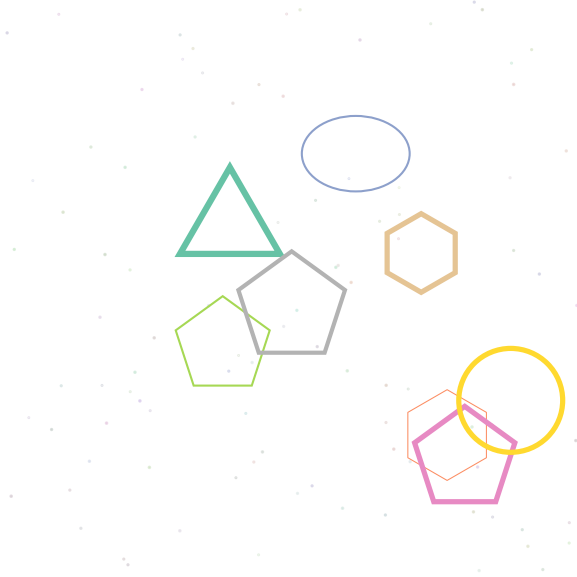[{"shape": "triangle", "thickness": 3, "radius": 0.5, "center": [0.398, 0.609]}, {"shape": "hexagon", "thickness": 0.5, "radius": 0.39, "center": [0.774, 0.246]}, {"shape": "oval", "thickness": 1, "radius": 0.47, "center": [0.616, 0.733]}, {"shape": "pentagon", "thickness": 2.5, "radius": 0.46, "center": [0.805, 0.204]}, {"shape": "pentagon", "thickness": 1, "radius": 0.43, "center": [0.386, 0.401]}, {"shape": "circle", "thickness": 2.5, "radius": 0.45, "center": [0.884, 0.306]}, {"shape": "hexagon", "thickness": 2.5, "radius": 0.34, "center": [0.729, 0.561]}, {"shape": "pentagon", "thickness": 2, "radius": 0.49, "center": [0.505, 0.467]}]